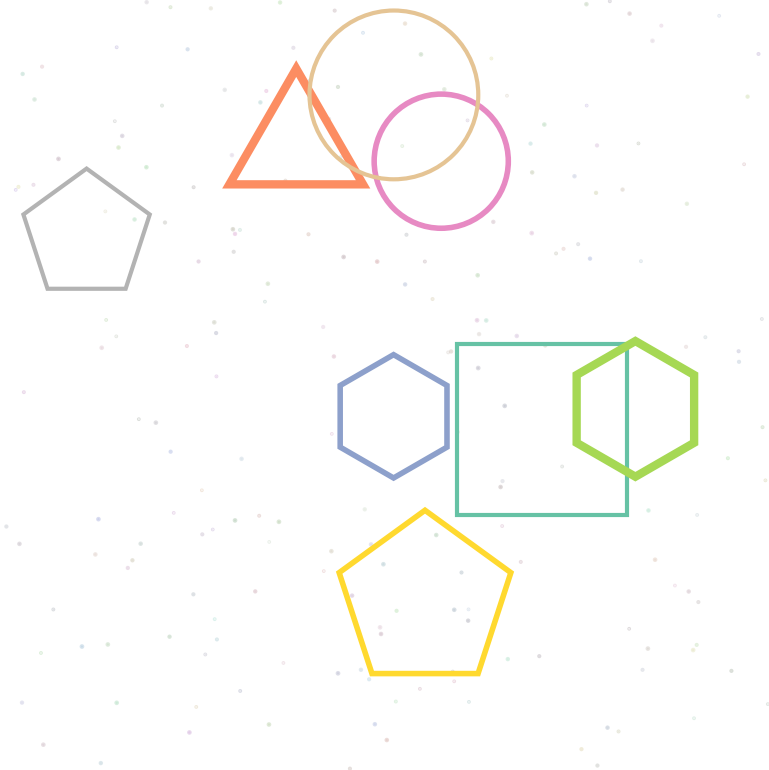[{"shape": "square", "thickness": 1.5, "radius": 0.55, "center": [0.704, 0.442]}, {"shape": "triangle", "thickness": 3, "radius": 0.5, "center": [0.385, 0.811]}, {"shape": "hexagon", "thickness": 2, "radius": 0.4, "center": [0.511, 0.459]}, {"shape": "circle", "thickness": 2, "radius": 0.44, "center": [0.573, 0.791]}, {"shape": "hexagon", "thickness": 3, "radius": 0.44, "center": [0.825, 0.469]}, {"shape": "pentagon", "thickness": 2, "radius": 0.59, "center": [0.552, 0.22]}, {"shape": "circle", "thickness": 1.5, "radius": 0.55, "center": [0.512, 0.877]}, {"shape": "pentagon", "thickness": 1.5, "radius": 0.43, "center": [0.112, 0.695]}]